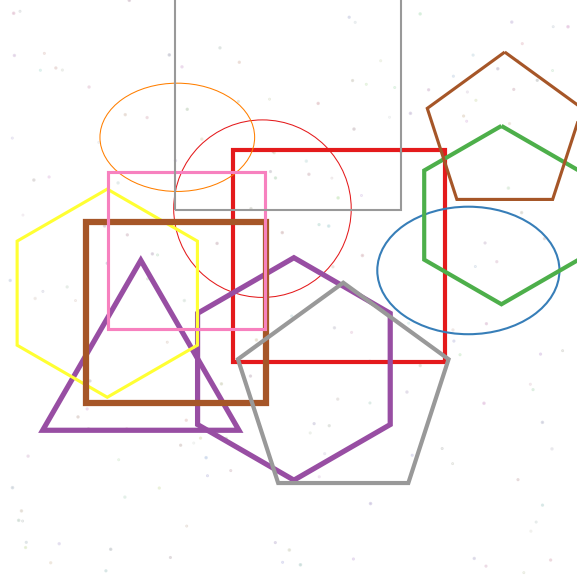[{"shape": "square", "thickness": 2, "radius": 0.92, "center": [0.587, 0.556]}, {"shape": "circle", "thickness": 0.5, "radius": 0.77, "center": [0.454, 0.638]}, {"shape": "oval", "thickness": 1, "radius": 0.79, "center": [0.811, 0.531]}, {"shape": "hexagon", "thickness": 2, "radius": 0.77, "center": [0.868, 0.627]}, {"shape": "triangle", "thickness": 2.5, "radius": 0.98, "center": [0.244, 0.352]}, {"shape": "hexagon", "thickness": 2.5, "radius": 0.96, "center": [0.509, 0.36]}, {"shape": "oval", "thickness": 0.5, "radius": 0.67, "center": [0.307, 0.761]}, {"shape": "hexagon", "thickness": 1.5, "radius": 0.9, "center": [0.186, 0.491]}, {"shape": "pentagon", "thickness": 1.5, "radius": 0.71, "center": [0.874, 0.768]}, {"shape": "square", "thickness": 3, "radius": 0.78, "center": [0.305, 0.458]}, {"shape": "square", "thickness": 1.5, "radius": 0.68, "center": [0.323, 0.566]}, {"shape": "square", "thickness": 1, "radius": 0.98, "center": [0.498, 0.832]}, {"shape": "pentagon", "thickness": 2, "radius": 0.96, "center": [0.594, 0.318]}]